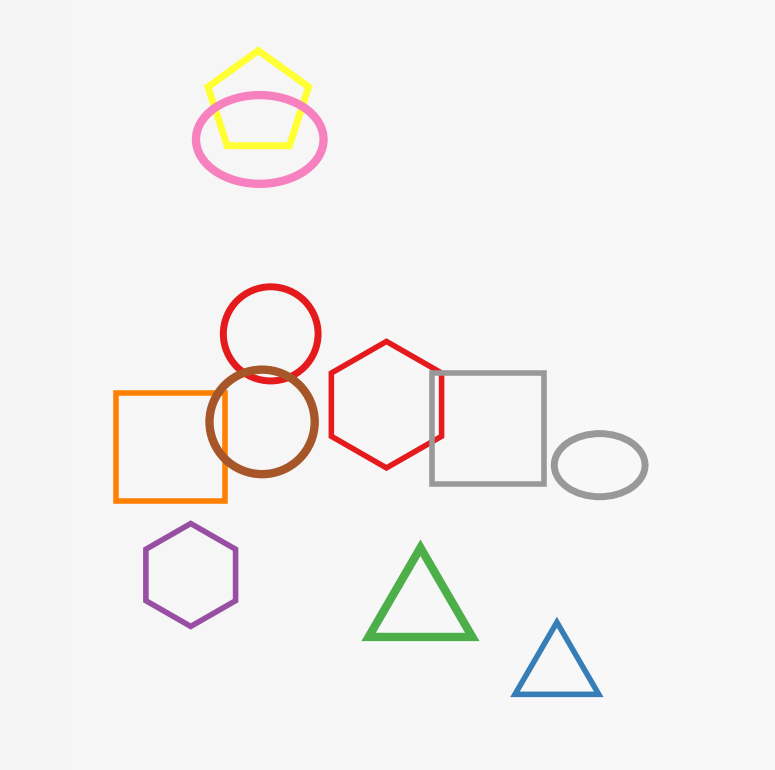[{"shape": "hexagon", "thickness": 2, "radius": 0.41, "center": [0.499, 0.474]}, {"shape": "circle", "thickness": 2.5, "radius": 0.31, "center": [0.349, 0.566]}, {"shape": "triangle", "thickness": 2, "radius": 0.31, "center": [0.719, 0.129]}, {"shape": "triangle", "thickness": 3, "radius": 0.39, "center": [0.543, 0.211]}, {"shape": "hexagon", "thickness": 2, "radius": 0.33, "center": [0.246, 0.253]}, {"shape": "square", "thickness": 2, "radius": 0.35, "center": [0.22, 0.419]}, {"shape": "pentagon", "thickness": 2.5, "radius": 0.34, "center": [0.333, 0.866]}, {"shape": "circle", "thickness": 3, "radius": 0.34, "center": [0.338, 0.452]}, {"shape": "oval", "thickness": 3, "radius": 0.41, "center": [0.335, 0.819]}, {"shape": "square", "thickness": 2, "radius": 0.36, "center": [0.63, 0.443]}, {"shape": "oval", "thickness": 2.5, "radius": 0.29, "center": [0.774, 0.396]}]